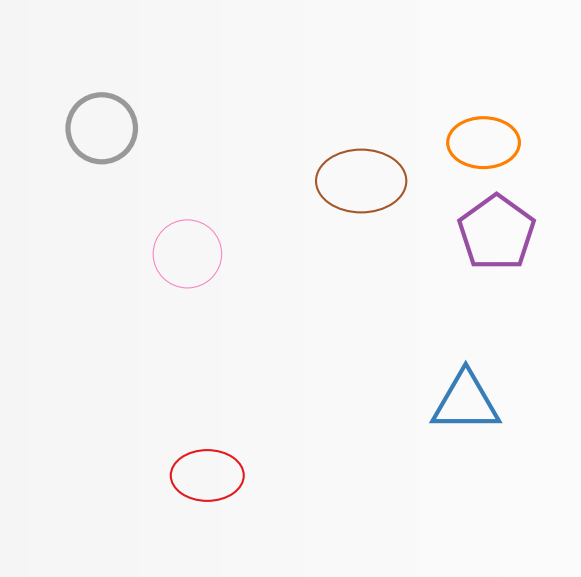[{"shape": "oval", "thickness": 1, "radius": 0.31, "center": [0.357, 0.176]}, {"shape": "triangle", "thickness": 2, "radius": 0.33, "center": [0.801, 0.303]}, {"shape": "pentagon", "thickness": 2, "radius": 0.34, "center": [0.854, 0.596]}, {"shape": "oval", "thickness": 1.5, "radius": 0.31, "center": [0.832, 0.752]}, {"shape": "oval", "thickness": 1, "radius": 0.39, "center": [0.621, 0.686]}, {"shape": "circle", "thickness": 0.5, "radius": 0.29, "center": [0.322, 0.559]}, {"shape": "circle", "thickness": 2.5, "radius": 0.29, "center": [0.175, 0.777]}]